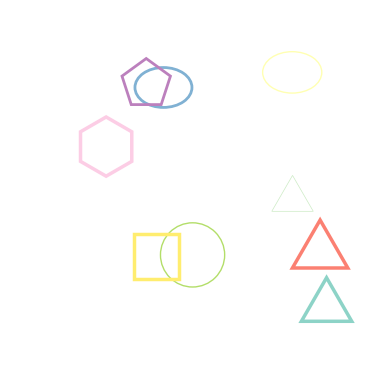[{"shape": "triangle", "thickness": 2.5, "radius": 0.38, "center": [0.848, 0.203]}, {"shape": "oval", "thickness": 1, "radius": 0.38, "center": [0.759, 0.812]}, {"shape": "triangle", "thickness": 2.5, "radius": 0.42, "center": [0.831, 0.345]}, {"shape": "oval", "thickness": 2, "radius": 0.37, "center": [0.425, 0.773]}, {"shape": "circle", "thickness": 1, "radius": 0.42, "center": [0.5, 0.338]}, {"shape": "hexagon", "thickness": 2.5, "radius": 0.38, "center": [0.276, 0.619]}, {"shape": "pentagon", "thickness": 2, "radius": 0.33, "center": [0.38, 0.782]}, {"shape": "triangle", "thickness": 0.5, "radius": 0.31, "center": [0.76, 0.482]}, {"shape": "square", "thickness": 2.5, "radius": 0.29, "center": [0.407, 0.333]}]